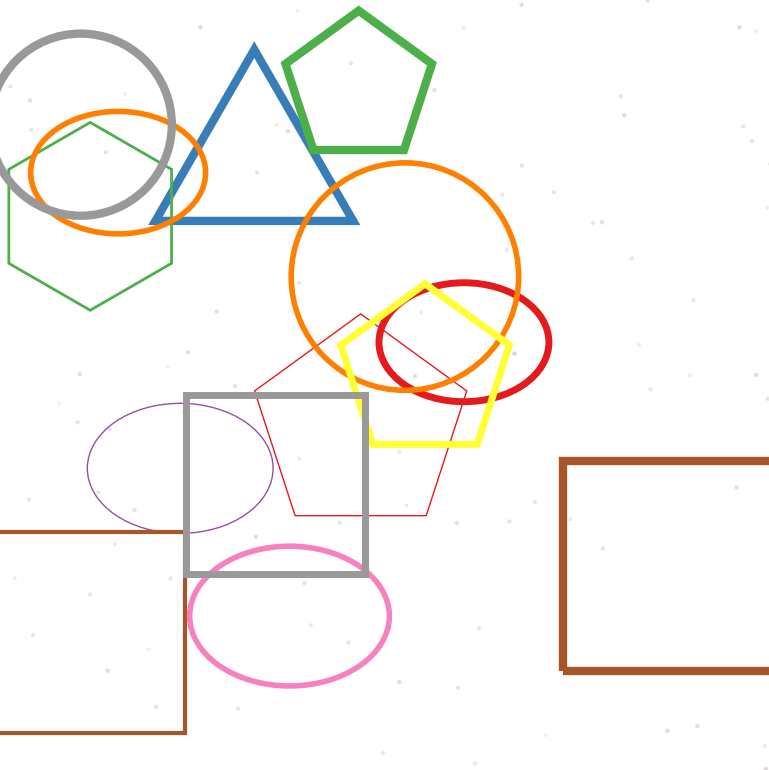[{"shape": "oval", "thickness": 2.5, "radius": 0.55, "center": [0.603, 0.556]}, {"shape": "pentagon", "thickness": 0.5, "radius": 0.72, "center": [0.468, 0.448]}, {"shape": "triangle", "thickness": 3, "radius": 0.74, "center": [0.33, 0.787]}, {"shape": "hexagon", "thickness": 1, "radius": 0.61, "center": [0.117, 0.719]}, {"shape": "pentagon", "thickness": 3, "radius": 0.5, "center": [0.466, 0.886]}, {"shape": "oval", "thickness": 0.5, "radius": 0.6, "center": [0.234, 0.392]}, {"shape": "oval", "thickness": 2, "radius": 0.57, "center": [0.153, 0.776]}, {"shape": "circle", "thickness": 2, "radius": 0.74, "center": [0.526, 0.641]}, {"shape": "pentagon", "thickness": 2.5, "radius": 0.58, "center": [0.552, 0.516]}, {"shape": "square", "thickness": 3, "radius": 0.68, "center": [0.868, 0.265]}, {"shape": "square", "thickness": 1.5, "radius": 0.65, "center": [0.11, 0.178]}, {"shape": "oval", "thickness": 2, "radius": 0.65, "center": [0.376, 0.2]}, {"shape": "square", "thickness": 2.5, "radius": 0.58, "center": [0.358, 0.371]}, {"shape": "circle", "thickness": 3, "radius": 0.59, "center": [0.105, 0.838]}]